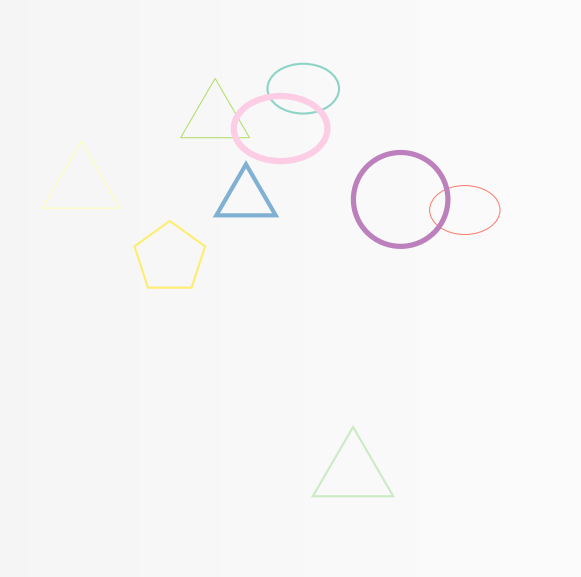[{"shape": "oval", "thickness": 1, "radius": 0.31, "center": [0.522, 0.846]}, {"shape": "triangle", "thickness": 0.5, "radius": 0.38, "center": [0.14, 0.677]}, {"shape": "oval", "thickness": 0.5, "radius": 0.3, "center": [0.8, 0.635]}, {"shape": "triangle", "thickness": 2, "radius": 0.29, "center": [0.423, 0.656]}, {"shape": "triangle", "thickness": 0.5, "radius": 0.34, "center": [0.37, 0.795]}, {"shape": "oval", "thickness": 3, "radius": 0.4, "center": [0.483, 0.777]}, {"shape": "circle", "thickness": 2.5, "radius": 0.41, "center": [0.689, 0.654]}, {"shape": "triangle", "thickness": 1, "radius": 0.4, "center": [0.607, 0.18]}, {"shape": "pentagon", "thickness": 1, "radius": 0.32, "center": [0.292, 0.553]}]